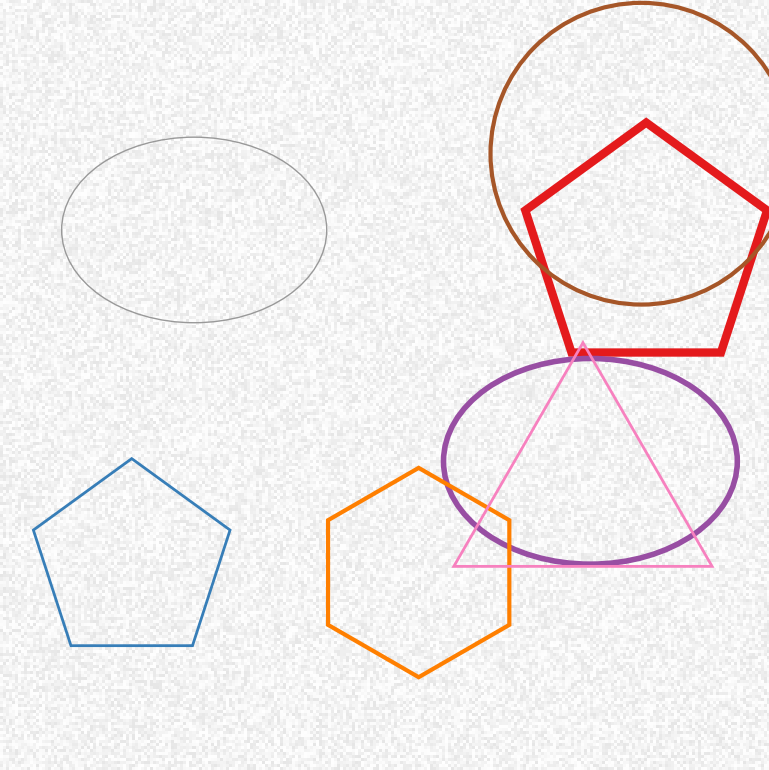[{"shape": "pentagon", "thickness": 3, "radius": 0.83, "center": [0.839, 0.676]}, {"shape": "pentagon", "thickness": 1, "radius": 0.67, "center": [0.171, 0.27]}, {"shape": "oval", "thickness": 2, "radius": 0.95, "center": [0.767, 0.401]}, {"shape": "hexagon", "thickness": 1.5, "radius": 0.68, "center": [0.544, 0.256]}, {"shape": "circle", "thickness": 1.5, "radius": 0.98, "center": [0.833, 0.8]}, {"shape": "triangle", "thickness": 1, "radius": 0.97, "center": [0.757, 0.361]}, {"shape": "oval", "thickness": 0.5, "radius": 0.86, "center": [0.252, 0.701]}]